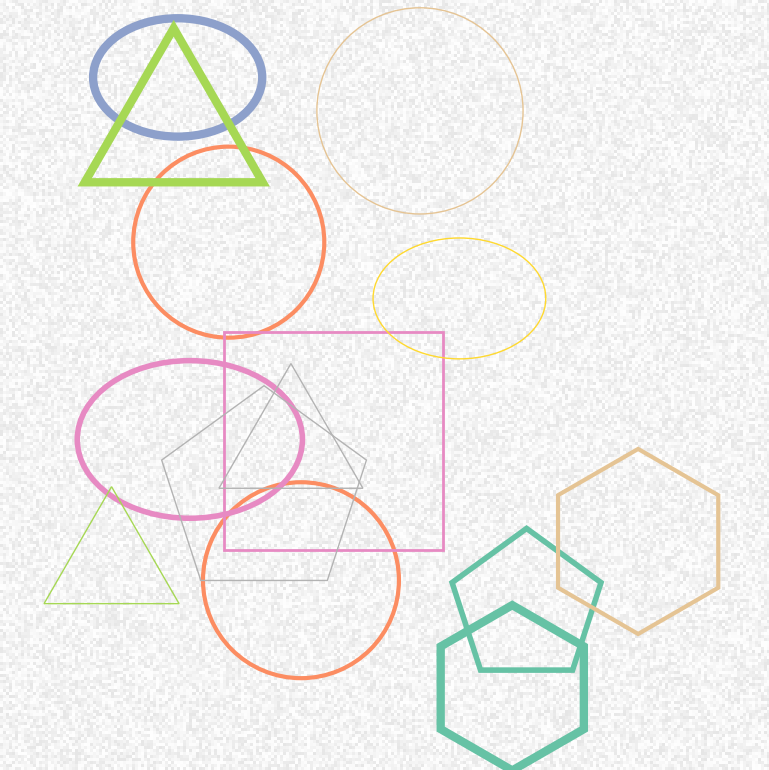[{"shape": "pentagon", "thickness": 2, "radius": 0.51, "center": [0.684, 0.212]}, {"shape": "hexagon", "thickness": 3, "radius": 0.54, "center": [0.665, 0.107]}, {"shape": "circle", "thickness": 1.5, "radius": 0.62, "center": [0.297, 0.686]}, {"shape": "circle", "thickness": 1.5, "radius": 0.64, "center": [0.391, 0.246]}, {"shape": "oval", "thickness": 3, "radius": 0.55, "center": [0.231, 0.899]}, {"shape": "square", "thickness": 1, "radius": 0.71, "center": [0.433, 0.427]}, {"shape": "oval", "thickness": 2, "radius": 0.73, "center": [0.247, 0.429]}, {"shape": "triangle", "thickness": 0.5, "radius": 0.51, "center": [0.145, 0.267]}, {"shape": "triangle", "thickness": 3, "radius": 0.67, "center": [0.226, 0.83]}, {"shape": "oval", "thickness": 0.5, "radius": 0.56, "center": [0.597, 0.612]}, {"shape": "circle", "thickness": 0.5, "radius": 0.67, "center": [0.545, 0.856]}, {"shape": "hexagon", "thickness": 1.5, "radius": 0.6, "center": [0.829, 0.297]}, {"shape": "pentagon", "thickness": 0.5, "radius": 0.7, "center": [0.343, 0.359]}, {"shape": "triangle", "thickness": 0.5, "radius": 0.54, "center": [0.378, 0.42]}]